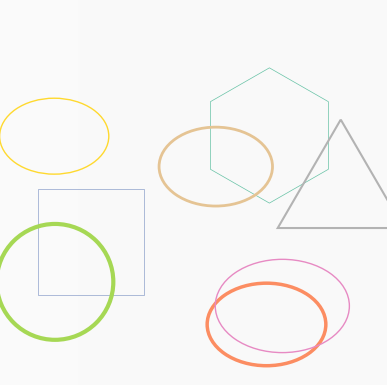[{"shape": "hexagon", "thickness": 0.5, "radius": 0.88, "center": [0.695, 0.648]}, {"shape": "oval", "thickness": 2.5, "radius": 0.77, "center": [0.688, 0.157]}, {"shape": "square", "thickness": 0.5, "radius": 0.69, "center": [0.235, 0.372]}, {"shape": "oval", "thickness": 1, "radius": 0.87, "center": [0.729, 0.205]}, {"shape": "circle", "thickness": 3, "radius": 0.75, "center": [0.142, 0.268]}, {"shape": "oval", "thickness": 1, "radius": 0.7, "center": [0.14, 0.646]}, {"shape": "oval", "thickness": 2, "radius": 0.73, "center": [0.557, 0.567]}, {"shape": "triangle", "thickness": 1.5, "radius": 0.94, "center": [0.879, 0.502]}]